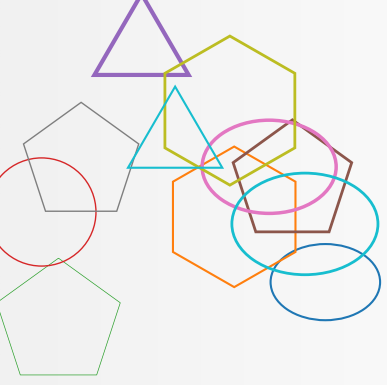[{"shape": "oval", "thickness": 1.5, "radius": 0.71, "center": [0.84, 0.267]}, {"shape": "hexagon", "thickness": 1.5, "radius": 0.91, "center": [0.604, 0.437]}, {"shape": "pentagon", "thickness": 0.5, "radius": 0.84, "center": [0.151, 0.162]}, {"shape": "circle", "thickness": 1, "radius": 0.7, "center": [0.107, 0.449]}, {"shape": "triangle", "thickness": 3, "radius": 0.7, "center": [0.365, 0.876]}, {"shape": "pentagon", "thickness": 2, "radius": 0.8, "center": [0.755, 0.528]}, {"shape": "oval", "thickness": 2.5, "radius": 0.86, "center": [0.695, 0.567]}, {"shape": "pentagon", "thickness": 1, "radius": 0.78, "center": [0.209, 0.578]}, {"shape": "hexagon", "thickness": 2, "radius": 0.97, "center": [0.593, 0.713]}, {"shape": "triangle", "thickness": 1.5, "radius": 0.7, "center": [0.452, 0.635]}, {"shape": "oval", "thickness": 2, "radius": 0.94, "center": [0.787, 0.418]}]